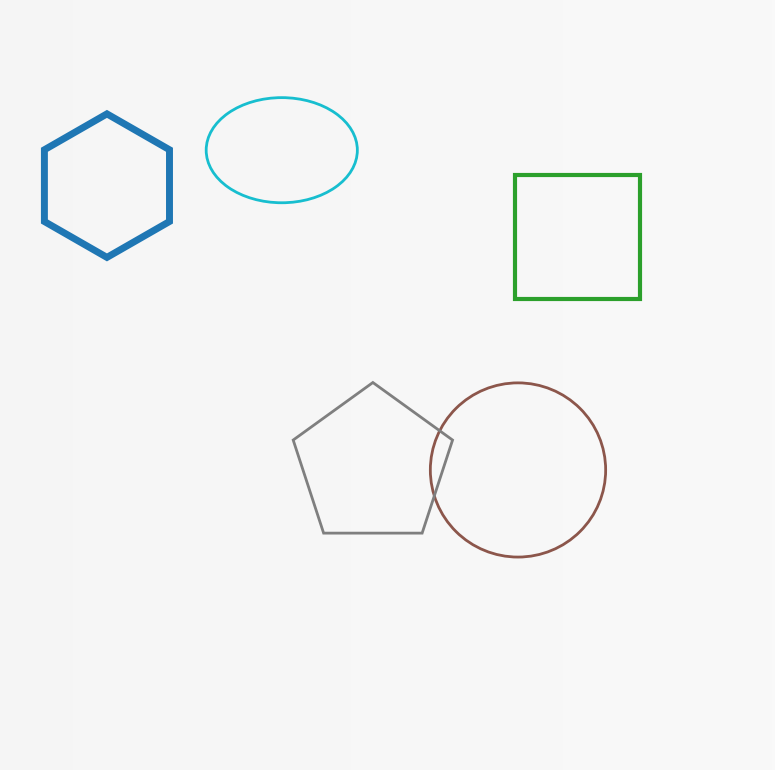[{"shape": "hexagon", "thickness": 2.5, "radius": 0.47, "center": [0.138, 0.759]}, {"shape": "square", "thickness": 1.5, "radius": 0.4, "center": [0.745, 0.692]}, {"shape": "circle", "thickness": 1, "radius": 0.57, "center": [0.668, 0.39]}, {"shape": "pentagon", "thickness": 1, "radius": 0.54, "center": [0.481, 0.395]}, {"shape": "oval", "thickness": 1, "radius": 0.49, "center": [0.364, 0.805]}]